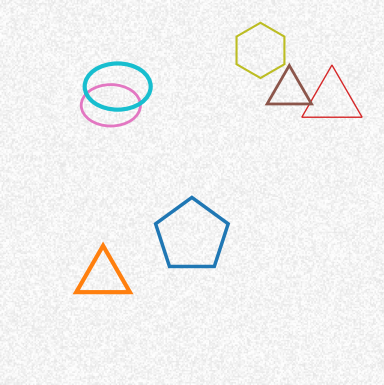[{"shape": "pentagon", "thickness": 2.5, "radius": 0.5, "center": [0.498, 0.388]}, {"shape": "triangle", "thickness": 3, "radius": 0.4, "center": [0.268, 0.281]}, {"shape": "triangle", "thickness": 1, "radius": 0.45, "center": [0.862, 0.741]}, {"shape": "triangle", "thickness": 2, "radius": 0.33, "center": [0.751, 0.763]}, {"shape": "oval", "thickness": 2, "radius": 0.38, "center": [0.288, 0.726]}, {"shape": "hexagon", "thickness": 1.5, "radius": 0.36, "center": [0.677, 0.869]}, {"shape": "oval", "thickness": 3, "radius": 0.43, "center": [0.306, 0.775]}]